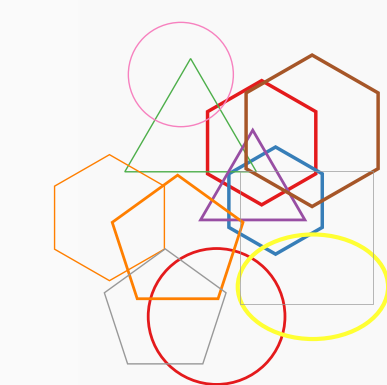[{"shape": "hexagon", "thickness": 2.5, "radius": 0.81, "center": [0.675, 0.629]}, {"shape": "circle", "thickness": 2, "radius": 0.88, "center": [0.559, 0.178]}, {"shape": "hexagon", "thickness": 2.5, "radius": 0.7, "center": [0.711, 0.479]}, {"shape": "triangle", "thickness": 1, "radius": 0.98, "center": [0.492, 0.652]}, {"shape": "triangle", "thickness": 2, "radius": 0.78, "center": [0.652, 0.506]}, {"shape": "hexagon", "thickness": 1, "radius": 0.82, "center": [0.283, 0.435]}, {"shape": "pentagon", "thickness": 2, "radius": 0.89, "center": [0.458, 0.368]}, {"shape": "oval", "thickness": 3, "radius": 0.97, "center": [0.808, 0.255]}, {"shape": "hexagon", "thickness": 2.5, "radius": 0.98, "center": [0.805, 0.66]}, {"shape": "circle", "thickness": 1, "radius": 0.68, "center": [0.467, 0.806]}, {"shape": "pentagon", "thickness": 1, "radius": 0.83, "center": [0.426, 0.188]}, {"shape": "square", "thickness": 0.5, "radius": 0.86, "center": [0.791, 0.383]}]